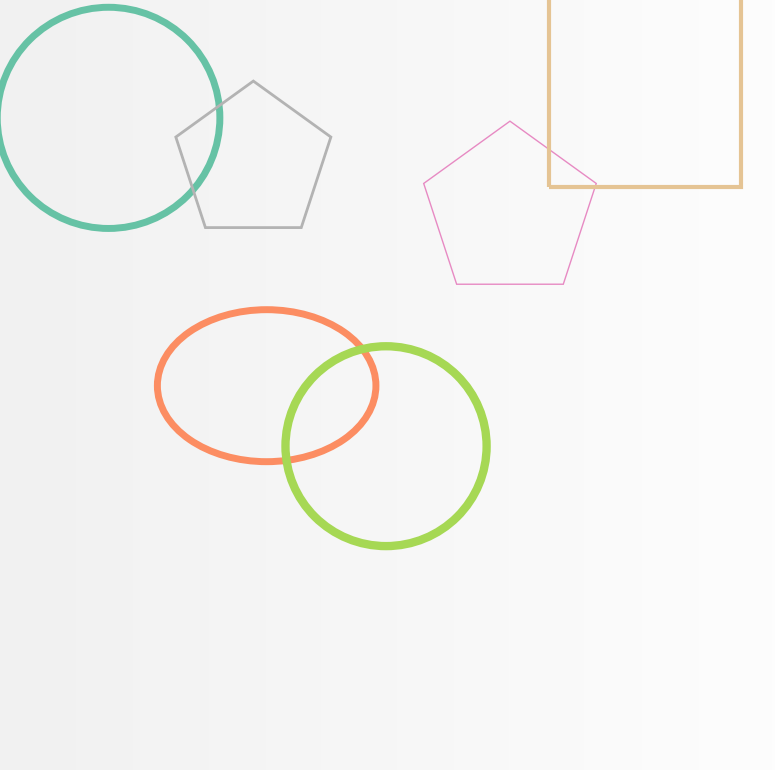[{"shape": "circle", "thickness": 2.5, "radius": 0.72, "center": [0.14, 0.847]}, {"shape": "oval", "thickness": 2.5, "radius": 0.7, "center": [0.344, 0.499]}, {"shape": "pentagon", "thickness": 0.5, "radius": 0.59, "center": [0.658, 0.726]}, {"shape": "circle", "thickness": 3, "radius": 0.65, "center": [0.498, 0.421]}, {"shape": "square", "thickness": 1.5, "radius": 0.62, "center": [0.832, 0.881]}, {"shape": "pentagon", "thickness": 1, "radius": 0.53, "center": [0.327, 0.79]}]